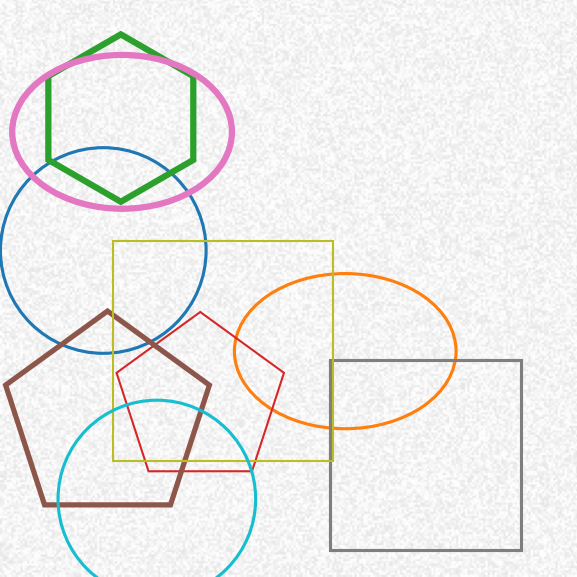[{"shape": "circle", "thickness": 1.5, "radius": 0.89, "center": [0.179, 0.565]}, {"shape": "oval", "thickness": 1.5, "radius": 0.96, "center": [0.598, 0.391]}, {"shape": "hexagon", "thickness": 3, "radius": 0.72, "center": [0.209, 0.795]}, {"shape": "pentagon", "thickness": 1, "radius": 0.76, "center": [0.347, 0.306]}, {"shape": "pentagon", "thickness": 2.5, "radius": 0.93, "center": [0.186, 0.275]}, {"shape": "oval", "thickness": 3, "radius": 0.95, "center": [0.211, 0.771]}, {"shape": "square", "thickness": 1.5, "radius": 0.83, "center": [0.737, 0.211]}, {"shape": "square", "thickness": 1, "radius": 0.95, "center": [0.387, 0.391]}, {"shape": "circle", "thickness": 1.5, "radius": 0.86, "center": [0.272, 0.135]}]